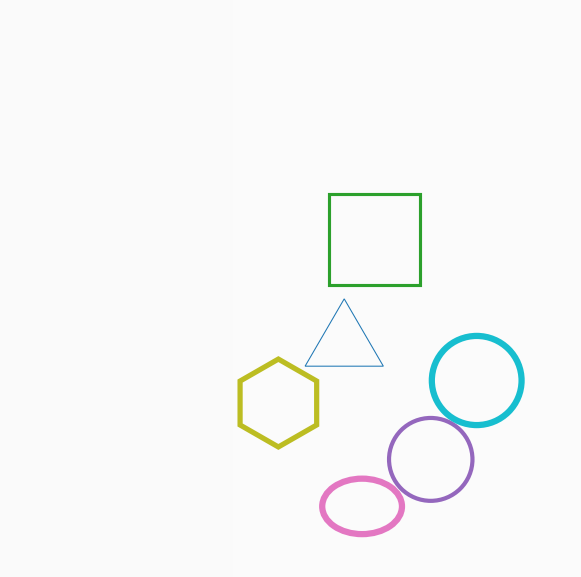[{"shape": "triangle", "thickness": 0.5, "radius": 0.39, "center": [0.592, 0.404]}, {"shape": "square", "thickness": 1.5, "radius": 0.39, "center": [0.645, 0.584]}, {"shape": "circle", "thickness": 2, "radius": 0.36, "center": [0.741, 0.204]}, {"shape": "oval", "thickness": 3, "radius": 0.34, "center": [0.623, 0.122]}, {"shape": "hexagon", "thickness": 2.5, "radius": 0.38, "center": [0.479, 0.301]}, {"shape": "circle", "thickness": 3, "radius": 0.39, "center": [0.82, 0.34]}]